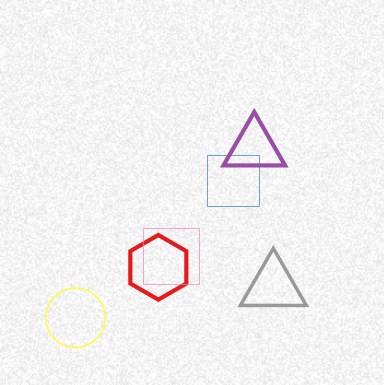[{"shape": "hexagon", "thickness": 3, "radius": 0.42, "center": [0.411, 0.306]}, {"shape": "square", "thickness": 0.5, "radius": 0.33, "center": [0.606, 0.532]}, {"shape": "triangle", "thickness": 3, "radius": 0.46, "center": [0.66, 0.617]}, {"shape": "circle", "thickness": 1, "radius": 0.39, "center": [0.196, 0.175]}, {"shape": "square", "thickness": 0.5, "radius": 0.36, "center": [0.444, 0.336]}, {"shape": "triangle", "thickness": 2.5, "radius": 0.49, "center": [0.71, 0.256]}]